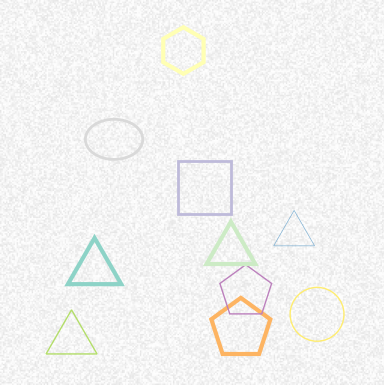[{"shape": "triangle", "thickness": 3, "radius": 0.4, "center": [0.246, 0.302]}, {"shape": "hexagon", "thickness": 3, "radius": 0.3, "center": [0.476, 0.869]}, {"shape": "square", "thickness": 2, "radius": 0.34, "center": [0.531, 0.513]}, {"shape": "triangle", "thickness": 0.5, "radius": 0.31, "center": [0.764, 0.392]}, {"shape": "pentagon", "thickness": 3, "radius": 0.4, "center": [0.626, 0.146]}, {"shape": "triangle", "thickness": 1, "radius": 0.38, "center": [0.186, 0.119]}, {"shape": "oval", "thickness": 2, "radius": 0.37, "center": [0.296, 0.638]}, {"shape": "pentagon", "thickness": 1, "radius": 0.35, "center": [0.638, 0.242]}, {"shape": "triangle", "thickness": 3, "radius": 0.37, "center": [0.6, 0.351]}, {"shape": "circle", "thickness": 1, "radius": 0.35, "center": [0.824, 0.184]}]